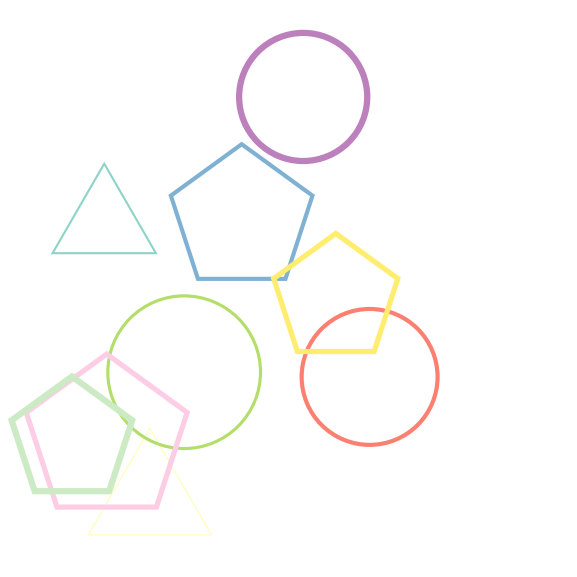[{"shape": "triangle", "thickness": 1, "radius": 0.52, "center": [0.18, 0.612]}, {"shape": "triangle", "thickness": 0.5, "radius": 0.62, "center": [0.26, 0.134]}, {"shape": "circle", "thickness": 2, "radius": 0.59, "center": [0.64, 0.346]}, {"shape": "pentagon", "thickness": 2, "radius": 0.64, "center": [0.418, 0.621]}, {"shape": "circle", "thickness": 1.5, "radius": 0.66, "center": [0.319, 0.355]}, {"shape": "pentagon", "thickness": 2.5, "radius": 0.73, "center": [0.185, 0.24]}, {"shape": "circle", "thickness": 3, "radius": 0.55, "center": [0.525, 0.831]}, {"shape": "pentagon", "thickness": 3, "radius": 0.55, "center": [0.125, 0.237]}, {"shape": "pentagon", "thickness": 2.5, "radius": 0.57, "center": [0.581, 0.482]}]